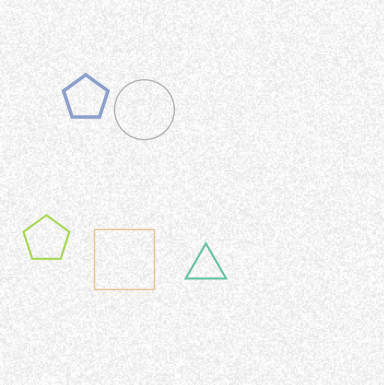[{"shape": "triangle", "thickness": 1.5, "radius": 0.3, "center": [0.535, 0.307]}, {"shape": "pentagon", "thickness": 2.5, "radius": 0.3, "center": [0.223, 0.745]}, {"shape": "pentagon", "thickness": 1.5, "radius": 0.31, "center": [0.121, 0.378]}, {"shape": "square", "thickness": 1, "radius": 0.39, "center": [0.323, 0.328]}, {"shape": "circle", "thickness": 1, "radius": 0.39, "center": [0.375, 0.715]}]